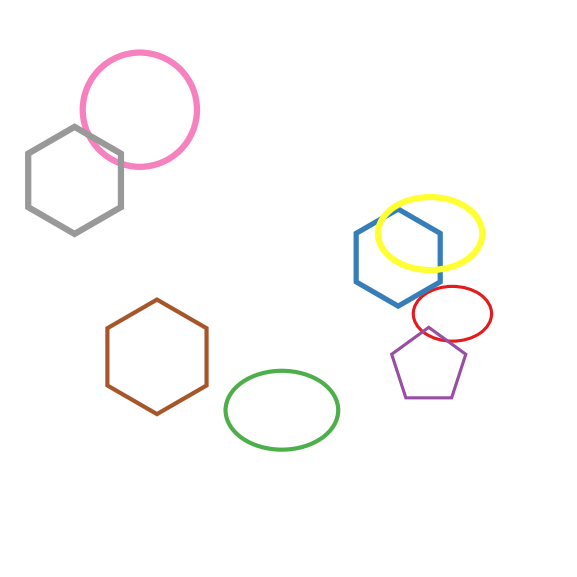[{"shape": "oval", "thickness": 1.5, "radius": 0.34, "center": [0.783, 0.456]}, {"shape": "hexagon", "thickness": 2.5, "radius": 0.42, "center": [0.69, 0.553]}, {"shape": "oval", "thickness": 2, "radius": 0.49, "center": [0.488, 0.289]}, {"shape": "pentagon", "thickness": 1.5, "radius": 0.34, "center": [0.742, 0.365]}, {"shape": "oval", "thickness": 3, "radius": 0.45, "center": [0.745, 0.595]}, {"shape": "hexagon", "thickness": 2, "radius": 0.5, "center": [0.272, 0.381]}, {"shape": "circle", "thickness": 3, "radius": 0.49, "center": [0.242, 0.809]}, {"shape": "hexagon", "thickness": 3, "radius": 0.46, "center": [0.129, 0.687]}]